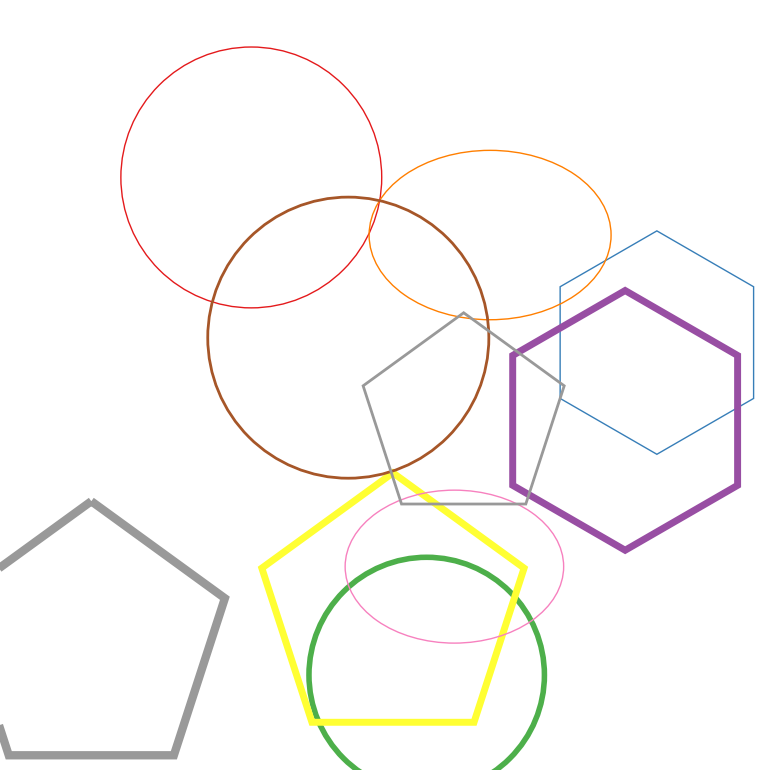[{"shape": "circle", "thickness": 0.5, "radius": 0.85, "center": [0.326, 0.77]}, {"shape": "hexagon", "thickness": 0.5, "radius": 0.73, "center": [0.853, 0.555]}, {"shape": "circle", "thickness": 2, "radius": 0.76, "center": [0.554, 0.123]}, {"shape": "hexagon", "thickness": 2.5, "radius": 0.84, "center": [0.812, 0.454]}, {"shape": "oval", "thickness": 0.5, "radius": 0.79, "center": [0.636, 0.695]}, {"shape": "pentagon", "thickness": 2.5, "radius": 0.9, "center": [0.51, 0.207]}, {"shape": "circle", "thickness": 1, "radius": 0.91, "center": [0.452, 0.561]}, {"shape": "oval", "thickness": 0.5, "radius": 0.71, "center": [0.59, 0.264]}, {"shape": "pentagon", "thickness": 1, "radius": 0.69, "center": [0.602, 0.457]}, {"shape": "pentagon", "thickness": 3, "radius": 0.91, "center": [0.119, 0.167]}]